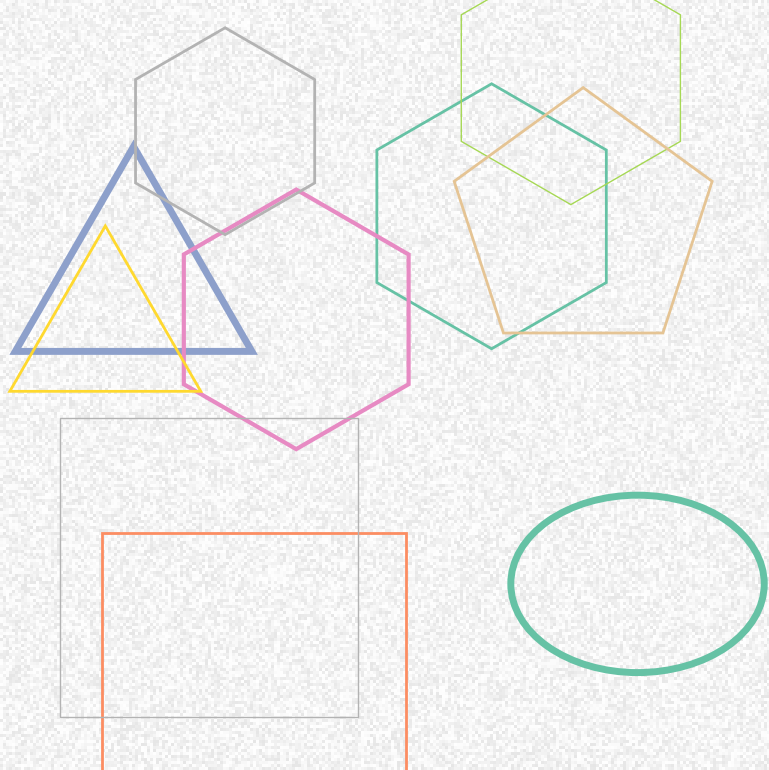[{"shape": "oval", "thickness": 2.5, "radius": 0.82, "center": [0.828, 0.242]}, {"shape": "hexagon", "thickness": 1, "radius": 0.86, "center": [0.638, 0.719]}, {"shape": "square", "thickness": 1, "radius": 0.99, "center": [0.33, 0.11]}, {"shape": "triangle", "thickness": 2.5, "radius": 0.89, "center": [0.173, 0.632]}, {"shape": "hexagon", "thickness": 1.5, "radius": 0.84, "center": [0.385, 0.585]}, {"shape": "hexagon", "thickness": 0.5, "radius": 0.82, "center": [0.741, 0.899]}, {"shape": "triangle", "thickness": 1, "radius": 0.72, "center": [0.137, 0.563]}, {"shape": "pentagon", "thickness": 1, "radius": 0.88, "center": [0.757, 0.71]}, {"shape": "hexagon", "thickness": 1, "radius": 0.67, "center": [0.292, 0.83]}, {"shape": "square", "thickness": 0.5, "radius": 0.97, "center": [0.272, 0.263]}]